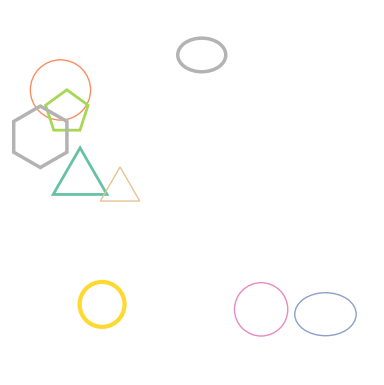[{"shape": "triangle", "thickness": 2, "radius": 0.4, "center": [0.208, 0.535]}, {"shape": "circle", "thickness": 1, "radius": 0.39, "center": [0.157, 0.766]}, {"shape": "oval", "thickness": 1, "radius": 0.4, "center": [0.845, 0.184]}, {"shape": "circle", "thickness": 1, "radius": 0.35, "center": [0.678, 0.196]}, {"shape": "pentagon", "thickness": 2, "radius": 0.29, "center": [0.174, 0.709]}, {"shape": "circle", "thickness": 3, "radius": 0.29, "center": [0.265, 0.209]}, {"shape": "triangle", "thickness": 1, "radius": 0.3, "center": [0.312, 0.507]}, {"shape": "oval", "thickness": 2.5, "radius": 0.31, "center": [0.524, 0.857]}, {"shape": "hexagon", "thickness": 2.5, "radius": 0.4, "center": [0.105, 0.645]}]